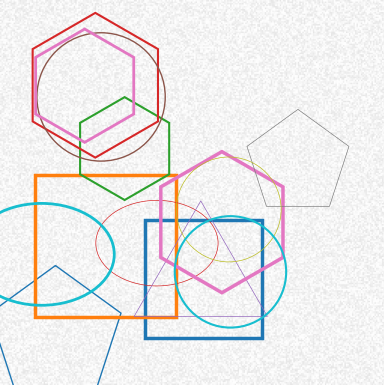[{"shape": "square", "thickness": 2.5, "radius": 0.76, "center": [0.529, 0.275]}, {"shape": "pentagon", "thickness": 1, "radius": 0.9, "center": [0.144, 0.131]}, {"shape": "square", "thickness": 2.5, "radius": 0.92, "center": [0.274, 0.362]}, {"shape": "hexagon", "thickness": 1.5, "radius": 0.67, "center": [0.324, 0.614]}, {"shape": "oval", "thickness": 0.5, "radius": 0.79, "center": [0.408, 0.368]}, {"shape": "hexagon", "thickness": 1.5, "radius": 0.94, "center": [0.248, 0.779]}, {"shape": "triangle", "thickness": 0.5, "radius": 1.0, "center": [0.521, 0.278]}, {"shape": "circle", "thickness": 1, "radius": 0.83, "center": [0.262, 0.748]}, {"shape": "hexagon", "thickness": 2, "radius": 0.74, "center": [0.22, 0.777]}, {"shape": "hexagon", "thickness": 2.5, "radius": 0.92, "center": [0.576, 0.423]}, {"shape": "pentagon", "thickness": 0.5, "radius": 0.7, "center": [0.774, 0.577]}, {"shape": "circle", "thickness": 0.5, "radius": 0.68, "center": [0.594, 0.456]}, {"shape": "circle", "thickness": 1.5, "radius": 0.72, "center": [0.599, 0.294]}, {"shape": "oval", "thickness": 2, "radius": 0.95, "center": [0.108, 0.339]}]